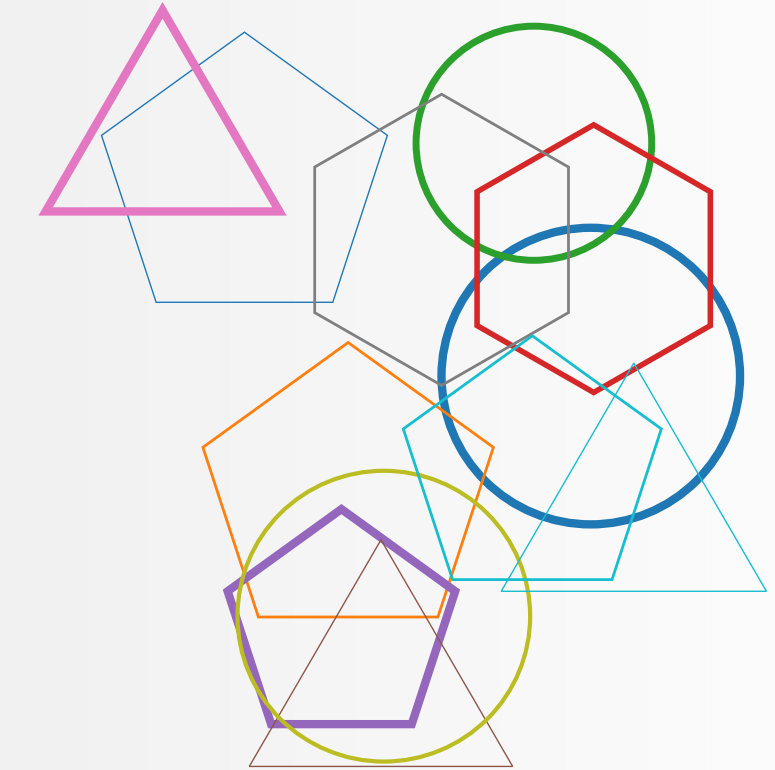[{"shape": "pentagon", "thickness": 0.5, "radius": 0.97, "center": [0.315, 0.764]}, {"shape": "circle", "thickness": 3, "radius": 0.96, "center": [0.762, 0.512]}, {"shape": "pentagon", "thickness": 1, "radius": 0.99, "center": [0.449, 0.358]}, {"shape": "circle", "thickness": 2.5, "radius": 0.76, "center": [0.689, 0.814]}, {"shape": "hexagon", "thickness": 2, "radius": 0.87, "center": [0.766, 0.664]}, {"shape": "pentagon", "thickness": 3, "radius": 0.77, "center": [0.441, 0.184]}, {"shape": "triangle", "thickness": 0.5, "radius": 0.98, "center": [0.492, 0.103]}, {"shape": "triangle", "thickness": 3, "radius": 0.87, "center": [0.21, 0.813]}, {"shape": "hexagon", "thickness": 1, "radius": 0.95, "center": [0.57, 0.689]}, {"shape": "circle", "thickness": 1.5, "radius": 0.94, "center": [0.495, 0.2]}, {"shape": "triangle", "thickness": 0.5, "radius": 0.99, "center": [0.818, 0.331]}, {"shape": "pentagon", "thickness": 1, "radius": 0.88, "center": [0.687, 0.389]}]